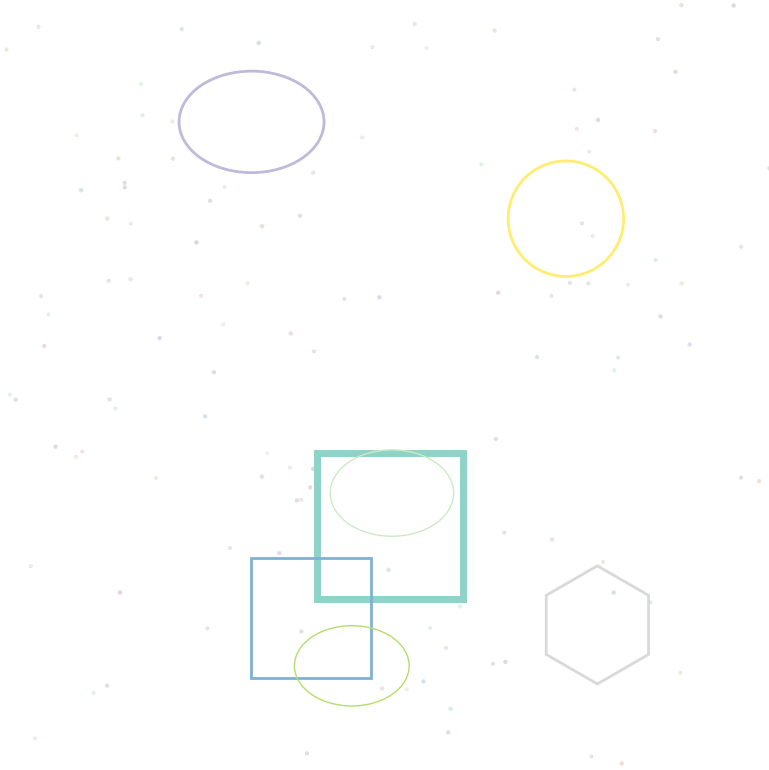[{"shape": "square", "thickness": 2.5, "radius": 0.47, "center": [0.506, 0.317]}, {"shape": "oval", "thickness": 1, "radius": 0.47, "center": [0.327, 0.842]}, {"shape": "square", "thickness": 1, "radius": 0.39, "center": [0.404, 0.198]}, {"shape": "oval", "thickness": 0.5, "radius": 0.37, "center": [0.457, 0.135]}, {"shape": "hexagon", "thickness": 1, "radius": 0.38, "center": [0.776, 0.188]}, {"shape": "oval", "thickness": 0.5, "radius": 0.4, "center": [0.509, 0.36]}, {"shape": "circle", "thickness": 1, "radius": 0.37, "center": [0.735, 0.716]}]